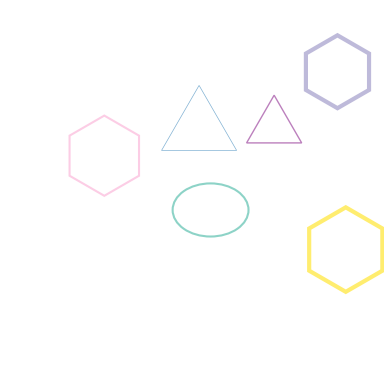[{"shape": "oval", "thickness": 1.5, "radius": 0.49, "center": [0.547, 0.455]}, {"shape": "hexagon", "thickness": 3, "radius": 0.47, "center": [0.877, 0.814]}, {"shape": "triangle", "thickness": 0.5, "radius": 0.56, "center": [0.517, 0.666]}, {"shape": "hexagon", "thickness": 1.5, "radius": 0.52, "center": [0.271, 0.596]}, {"shape": "triangle", "thickness": 1, "radius": 0.41, "center": [0.712, 0.67]}, {"shape": "hexagon", "thickness": 3, "radius": 0.55, "center": [0.898, 0.352]}]